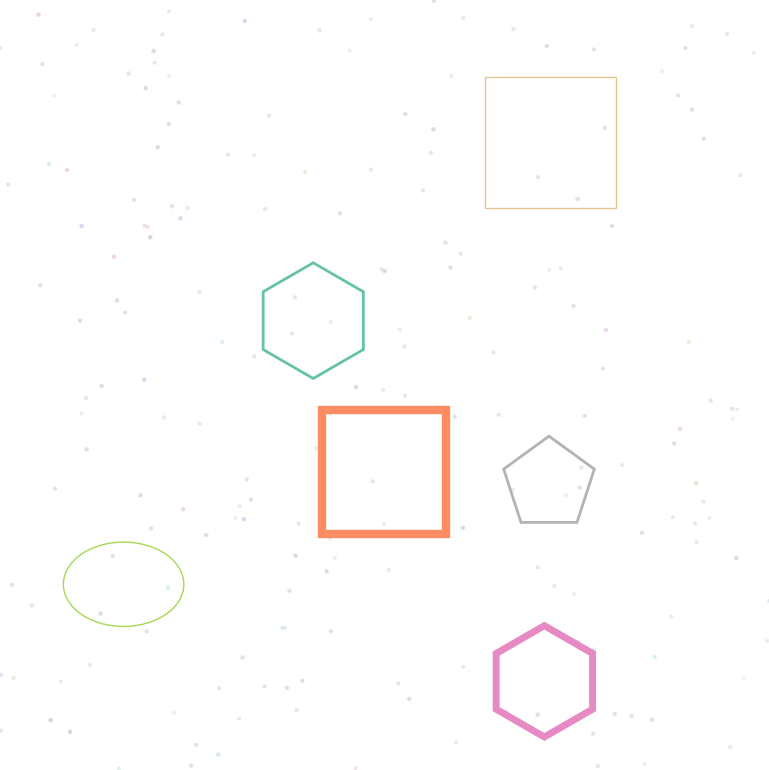[{"shape": "hexagon", "thickness": 1, "radius": 0.38, "center": [0.407, 0.584]}, {"shape": "square", "thickness": 3, "radius": 0.4, "center": [0.499, 0.387]}, {"shape": "hexagon", "thickness": 2.5, "radius": 0.36, "center": [0.707, 0.115]}, {"shape": "oval", "thickness": 0.5, "radius": 0.39, "center": [0.161, 0.241]}, {"shape": "square", "thickness": 0.5, "radius": 0.42, "center": [0.715, 0.815]}, {"shape": "pentagon", "thickness": 1, "radius": 0.31, "center": [0.713, 0.372]}]